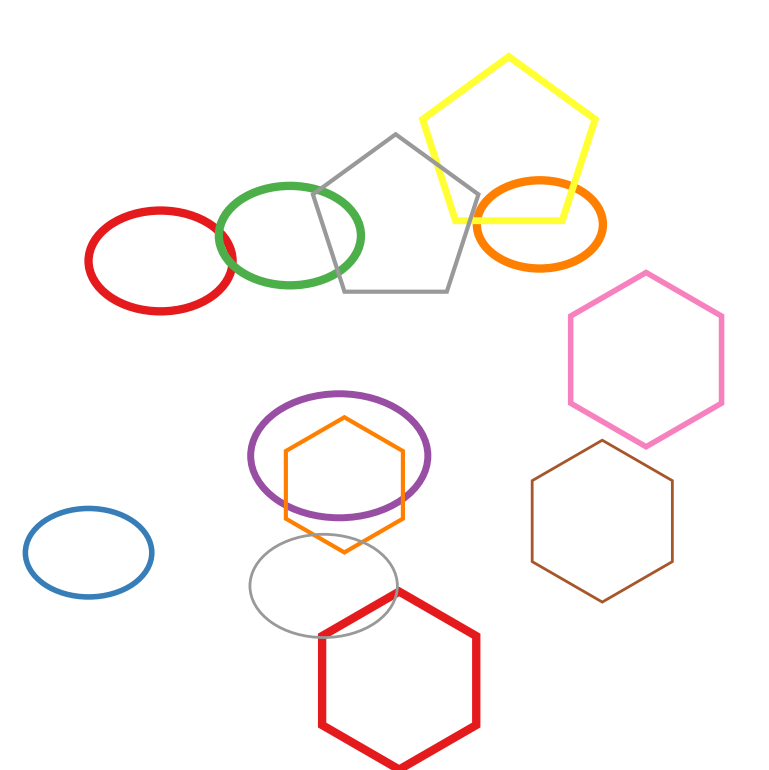[{"shape": "oval", "thickness": 3, "radius": 0.47, "center": [0.209, 0.661]}, {"shape": "hexagon", "thickness": 3, "radius": 0.58, "center": [0.518, 0.116]}, {"shape": "oval", "thickness": 2, "radius": 0.41, "center": [0.115, 0.282]}, {"shape": "oval", "thickness": 3, "radius": 0.46, "center": [0.377, 0.694]}, {"shape": "oval", "thickness": 2.5, "radius": 0.58, "center": [0.441, 0.408]}, {"shape": "oval", "thickness": 3, "radius": 0.41, "center": [0.701, 0.709]}, {"shape": "hexagon", "thickness": 1.5, "radius": 0.44, "center": [0.447, 0.37]}, {"shape": "pentagon", "thickness": 2.5, "radius": 0.59, "center": [0.661, 0.809]}, {"shape": "hexagon", "thickness": 1, "radius": 0.53, "center": [0.782, 0.323]}, {"shape": "hexagon", "thickness": 2, "radius": 0.57, "center": [0.839, 0.533]}, {"shape": "oval", "thickness": 1, "radius": 0.48, "center": [0.42, 0.239]}, {"shape": "pentagon", "thickness": 1.5, "radius": 0.57, "center": [0.514, 0.713]}]